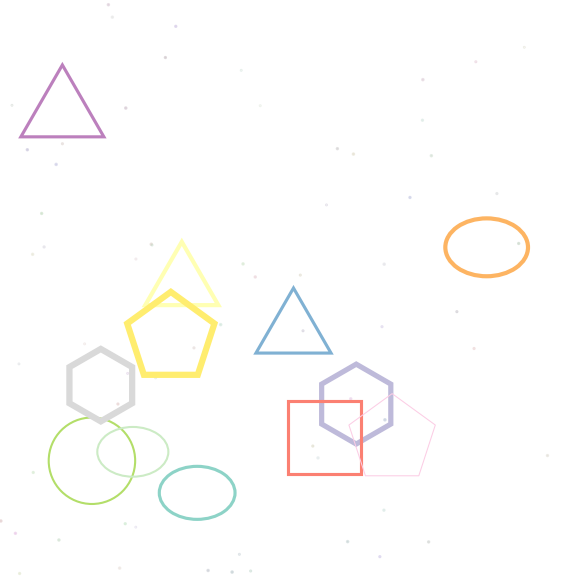[{"shape": "oval", "thickness": 1.5, "radius": 0.33, "center": [0.341, 0.146]}, {"shape": "triangle", "thickness": 2, "radius": 0.37, "center": [0.315, 0.507]}, {"shape": "hexagon", "thickness": 2.5, "radius": 0.35, "center": [0.617, 0.299]}, {"shape": "square", "thickness": 1.5, "radius": 0.32, "center": [0.562, 0.241]}, {"shape": "triangle", "thickness": 1.5, "radius": 0.38, "center": [0.508, 0.425]}, {"shape": "oval", "thickness": 2, "radius": 0.36, "center": [0.843, 0.571]}, {"shape": "circle", "thickness": 1, "radius": 0.37, "center": [0.159, 0.201]}, {"shape": "pentagon", "thickness": 0.5, "radius": 0.39, "center": [0.679, 0.239]}, {"shape": "hexagon", "thickness": 3, "radius": 0.31, "center": [0.175, 0.332]}, {"shape": "triangle", "thickness": 1.5, "radius": 0.41, "center": [0.108, 0.804]}, {"shape": "oval", "thickness": 1, "radius": 0.31, "center": [0.23, 0.217]}, {"shape": "pentagon", "thickness": 3, "radius": 0.4, "center": [0.296, 0.414]}]